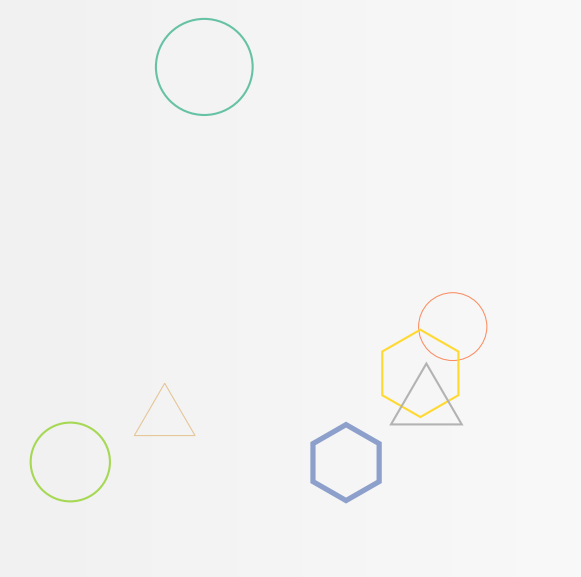[{"shape": "circle", "thickness": 1, "radius": 0.42, "center": [0.351, 0.883]}, {"shape": "circle", "thickness": 0.5, "radius": 0.29, "center": [0.779, 0.434]}, {"shape": "hexagon", "thickness": 2.5, "radius": 0.33, "center": [0.595, 0.198]}, {"shape": "circle", "thickness": 1, "radius": 0.34, "center": [0.121, 0.199]}, {"shape": "hexagon", "thickness": 1, "radius": 0.38, "center": [0.723, 0.353]}, {"shape": "triangle", "thickness": 0.5, "radius": 0.3, "center": [0.283, 0.275]}, {"shape": "triangle", "thickness": 1, "radius": 0.35, "center": [0.734, 0.299]}]